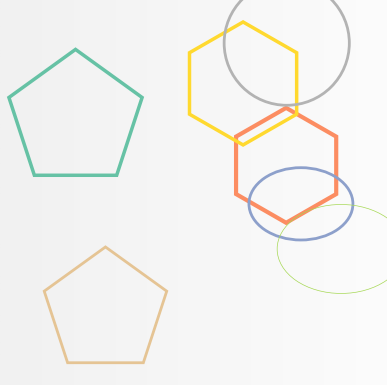[{"shape": "pentagon", "thickness": 2.5, "radius": 0.9, "center": [0.195, 0.691]}, {"shape": "hexagon", "thickness": 3, "radius": 0.75, "center": [0.738, 0.571]}, {"shape": "oval", "thickness": 2, "radius": 0.67, "center": [0.777, 0.471]}, {"shape": "oval", "thickness": 0.5, "radius": 0.83, "center": [0.88, 0.353]}, {"shape": "hexagon", "thickness": 2.5, "radius": 0.8, "center": [0.627, 0.783]}, {"shape": "pentagon", "thickness": 2, "radius": 0.83, "center": [0.272, 0.192]}, {"shape": "circle", "thickness": 2, "radius": 0.81, "center": [0.74, 0.888]}]